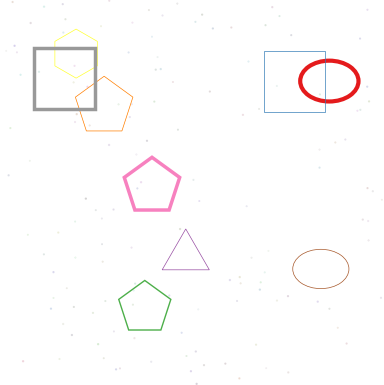[{"shape": "oval", "thickness": 3, "radius": 0.38, "center": [0.855, 0.789]}, {"shape": "square", "thickness": 0.5, "radius": 0.4, "center": [0.764, 0.789]}, {"shape": "pentagon", "thickness": 1, "radius": 0.36, "center": [0.376, 0.2]}, {"shape": "triangle", "thickness": 0.5, "radius": 0.35, "center": [0.482, 0.335]}, {"shape": "pentagon", "thickness": 0.5, "radius": 0.39, "center": [0.271, 0.723]}, {"shape": "hexagon", "thickness": 0.5, "radius": 0.32, "center": [0.198, 0.861]}, {"shape": "oval", "thickness": 0.5, "radius": 0.36, "center": [0.833, 0.301]}, {"shape": "pentagon", "thickness": 2.5, "radius": 0.38, "center": [0.395, 0.516]}, {"shape": "square", "thickness": 2.5, "radius": 0.4, "center": [0.169, 0.796]}]